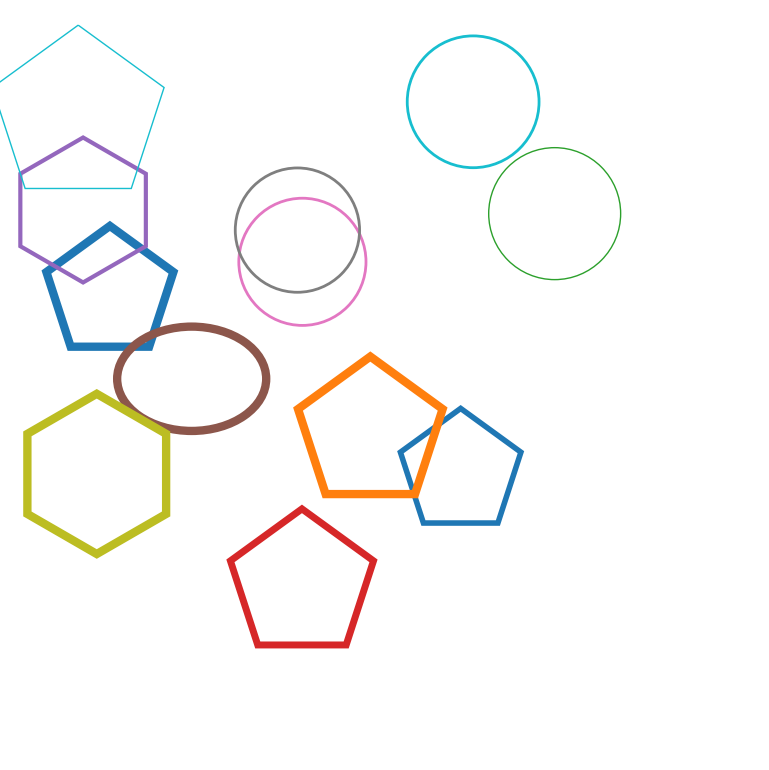[{"shape": "pentagon", "thickness": 2, "radius": 0.41, "center": [0.598, 0.387]}, {"shape": "pentagon", "thickness": 3, "radius": 0.43, "center": [0.143, 0.62]}, {"shape": "pentagon", "thickness": 3, "radius": 0.49, "center": [0.481, 0.438]}, {"shape": "circle", "thickness": 0.5, "radius": 0.43, "center": [0.72, 0.723]}, {"shape": "pentagon", "thickness": 2.5, "radius": 0.49, "center": [0.392, 0.241]}, {"shape": "hexagon", "thickness": 1.5, "radius": 0.47, "center": [0.108, 0.727]}, {"shape": "oval", "thickness": 3, "radius": 0.48, "center": [0.249, 0.508]}, {"shape": "circle", "thickness": 1, "radius": 0.41, "center": [0.393, 0.66]}, {"shape": "circle", "thickness": 1, "radius": 0.4, "center": [0.386, 0.701]}, {"shape": "hexagon", "thickness": 3, "radius": 0.52, "center": [0.126, 0.385]}, {"shape": "pentagon", "thickness": 0.5, "radius": 0.59, "center": [0.102, 0.85]}, {"shape": "circle", "thickness": 1, "radius": 0.43, "center": [0.614, 0.868]}]